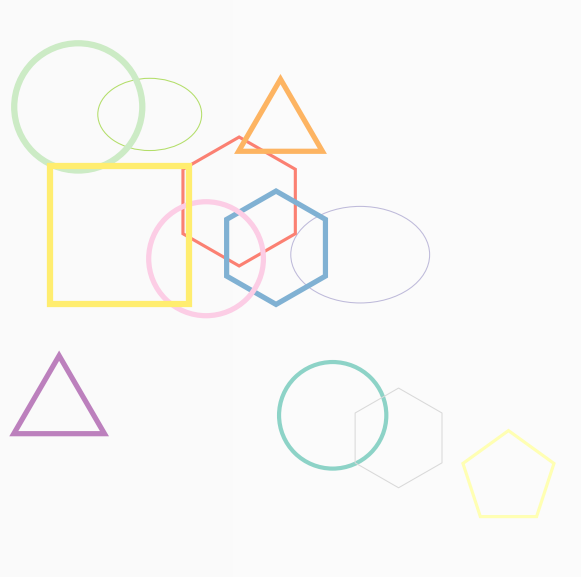[{"shape": "circle", "thickness": 2, "radius": 0.46, "center": [0.572, 0.28]}, {"shape": "pentagon", "thickness": 1.5, "radius": 0.41, "center": [0.875, 0.171]}, {"shape": "oval", "thickness": 0.5, "radius": 0.6, "center": [0.62, 0.558]}, {"shape": "hexagon", "thickness": 1.5, "radius": 0.56, "center": [0.411, 0.65]}, {"shape": "hexagon", "thickness": 2.5, "radius": 0.49, "center": [0.475, 0.57]}, {"shape": "triangle", "thickness": 2.5, "radius": 0.42, "center": [0.483, 0.779]}, {"shape": "oval", "thickness": 0.5, "radius": 0.45, "center": [0.258, 0.801]}, {"shape": "circle", "thickness": 2.5, "radius": 0.49, "center": [0.355, 0.551]}, {"shape": "hexagon", "thickness": 0.5, "radius": 0.43, "center": [0.686, 0.241]}, {"shape": "triangle", "thickness": 2.5, "radius": 0.45, "center": [0.102, 0.293]}, {"shape": "circle", "thickness": 3, "radius": 0.55, "center": [0.135, 0.814]}, {"shape": "square", "thickness": 3, "radius": 0.6, "center": [0.205, 0.592]}]